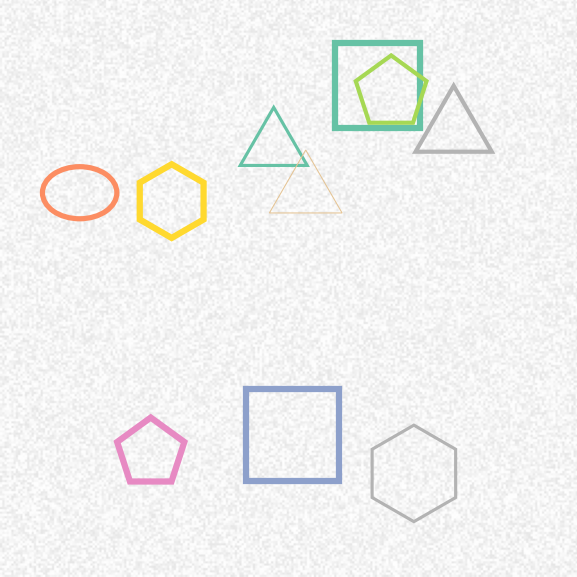[{"shape": "square", "thickness": 3, "radius": 0.37, "center": [0.654, 0.85]}, {"shape": "triangle", "thickness": 1.5, "radius": 0.33, "center": [0.474, 0.746]}, {"shape": "oval", "thickness": 2.5, "radius": 0.32, "center": [0.138, 0.665]}, {"shape": "square", "thickness": 3, "radius": 0.4, "center": [0.507, 0.246]}, {"shape": "pentagon", "thickness": 3, "radius": 0.31, "center": [0.261, 0.215]}, {"shape": "pentagon", "thickness": 2, "radius": 0.32, "center": [0.677, 0.839]}, {"shape": "hexagon", "thickness": 3, "radius": 0.32, "center": [0.297, 0.651]}, {"shape": "triangle", "thickness": 0.5, "radius": 0.36, "center": [0.529, 0.667]}, {"shape": "triangle", "thickness": 2, "radius": 0.38, "center": [0.786, 0.775]}, {"shape": "hexagon", "thickness": 1.5, "radius": 0.42, "center": [0.717, 0.179]}]